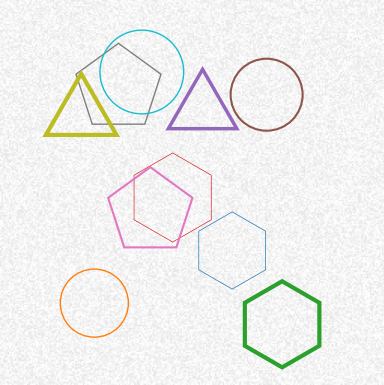[{"shape": "hexagon", "thickness": 0.5, "radius": 0.5, "center": [0.603, 0.349]}, {"shape": "circle", "thickness": 1, "radius": 0.44, "center": [0.245, 0.213]}, {"shape": "hexagon", "thickness": 3, "radius": 0.56, "center": [0.733, 0.158]}, {"shape": "hexagon", "thickness": 0.5, "radius": 0.58, "center": [0.448, 0.487]}, {"shape": "triangle", "thickness": 2.5, "radius": 0.51, "center": [0.526, 0.717]}, {"shape": "circle", "thickness": 1.5, "radius": 0.47, "center": [0.693, 0.754]}, {"shape": "pentagon", "thickness": 1.5, "radius": 0.58, "center": [0.39, 0.451]}, {"shape": "pentagon", "thickness": 1, "radius": 0.58, "center": [0.308, 0.771]}, {"shape": "triangle", "thickness": 3, "radius": 0.53, "center": [0.211, 0.703]}, {"shape": "circle", "thickness": 1, "radius": 0.54, "center": [0.368, 0.813]}]